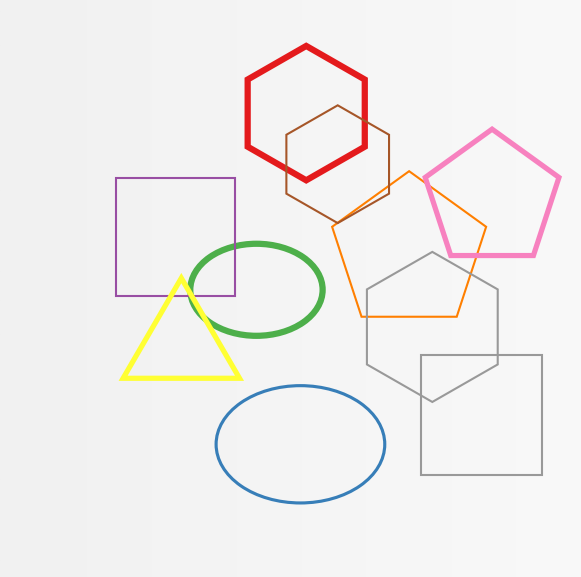[{"shape": "hexagon", "thickness": 3, "radius": 0.58, "center": [0.527, 0.803]}, {"shape": "oval", "thickness": 1.5, "radius": 0.73, "center": [0.517, 0.23]}, {"shape": "oval", "thickness": 3, "radius": 0.57, "center": [0.441, 0.497]}, {"shape": "square", "thickness": 1, "radius": 0.51, "center": [0.302, 0.589]}, {"shape": "pentagon", "thickness": 1, "radius": 0.7, "center": [0.704, 0.563]}, {"shape": "triangle", "thickness": 2.5, "radius": 0.58, "center": [0.312, 0.402]}, {"shape": "hexagon", "thickness": 1, "radius": 0.51, "center": [0.581, 0.715]}, {"shape": "pentagon", "thickness": 2.5, "radius": 0.6, "center": [0.847, 0.655]}, {"shape": "square", "thickness": 1, "radius": 0.52, "center": [0.828, 0.281]}, {"shape": "hexagon", "thickness": 1, "radius": 0.65, "center": [0.744, 0.433]}]